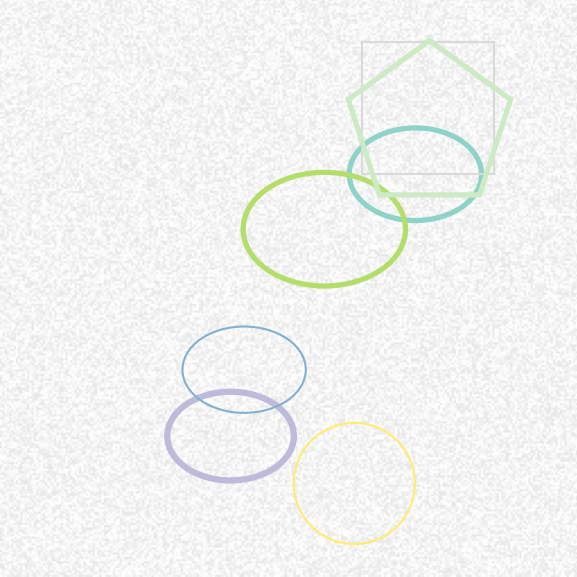[{"shape": "oval", "thickness": 2.5, "radius": 0.57, "center": [0.719, 0.697]}, {"shape": "oval", "thickness": 3, "radius": 0.55, "center": [0.399, 0.244]}, {"shape": "oval", "thickness": 1, "radius": 0.53, "center": [0.423, 0.359]}, {"shape": "oval", "thickness": 2.5, "radius": 0.7, "center": [0.562, 0.602]}, {"shape": "square", "thickness": 1, "radius": 0.57, "center": [0.742, 0.812]}, {"shape": "pentagon", "thickness": 2.5, "radius": 0.74, "center": [0.744, 0.781]}, {"shape": "circle", "thickness": 1, "radius": 0.52, "center": [0.613, 0.162]}]